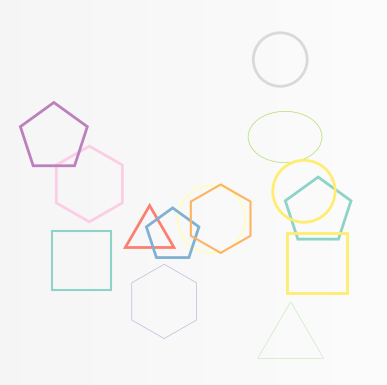[{"shape": "pentagon", "thickness": 2, "radius": 0.45, "center": [0.821, 0.451]}, {"shape": "square", "thickness": 1.5, "radius": 0.38, "center": [0.211, 0.324]}, {"shape": "circle", "thickness": 1, "radius": 0.44, "center": [0.546, 0.431]}, {"shape": "hexagon", "thickness": 0.5, "radius": 0.48, "center": [0.424, 0.217]}, {"shape": "triangle", "thickness": 2, "radius": 0.36, "center": [0.386, 0.393]}, {"shape": "pentagon", "thickness": 2, "radius": 0.36, "center": [0.446, 0.389]}, {"shape": "hexagon", "thickness": 1.5, "radius": 0.44, "center": [0.569, 0.432]}, {"shape": "oval", "thickness": 0.5, "radius": 0.48, "center": [0.736, 0.644]}, {"shape": "hexagon", "thickness": 2, "radius": 0.49, "center": [0.231, 0.522]}, {"shape": "circle", "thickness": 2, "radius": 0.35, "center": [0.723, 0.845]}, {"shape": "pentagon", "thickness": 2, "radius": 0.45, "center": [0.139, 0.643]}, {"shape": "triangle", "thickness": 0.5, "radius": 0.49, "center": [0.75, 0.118]}, {"shape": "circle", "thickness": 2, "radius": 0.4, "center": [0.784, 0.503]}, {"shape": "square", "thickness": 2, "radius": 0.39, "center": [0.819, 0.318]}]